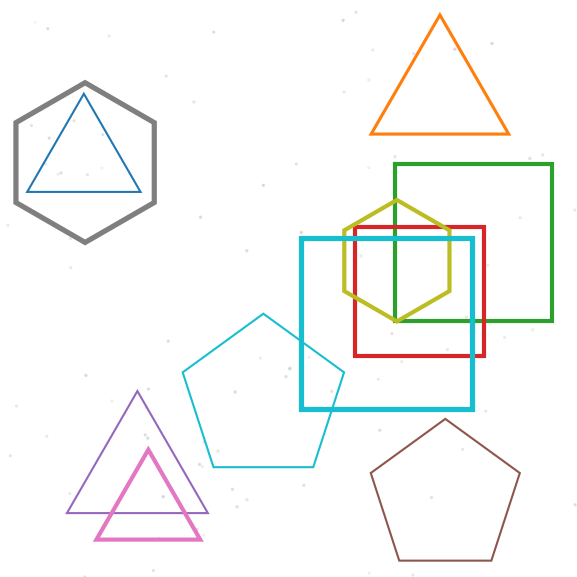[{"shape": "triangle", "thickness": 1, "radius": 0.57, "center": [0.145, 0.723]}, {"shape": "triangle", "thickness": 1.5, "radius": 0.69, "center": [0.762, 0.836]}, {"shape": "square", "thickness": 2, "radius": 0.68, "center": [0.82, 0.579]}, {"shape": "square", "thickness": 2, "radius": 0.56, "center": [0.726, 0.495]}, {"shape": "triangle", "thickness": 1, "radius": 0.7, "center": [0.238, 0.181]}, {"shape": "pentagon", "thickness": 1, "radius": 0.68, "center": [0.771, 0.138]}, {"shape": "triangle", "thickness": 2, "radius": 0.52, "center": [0.257, 0.117]}, {"shape": "hexagon", "thickness": 2.5, "radius": 0.69, "center": [0.147, 0.718]}, {"shape": "hexagon", "thickness": 2, "radius": 0.53, "center": [0.687, 0.548]}, {"shape": "pentagon", "thickness": 1, "radius": 0.73, "center": [0.456, 0.309]}, {"shape": "square", "thickness": 2.5, "radius": 0.74, "center": [0.67, 0.439]}]